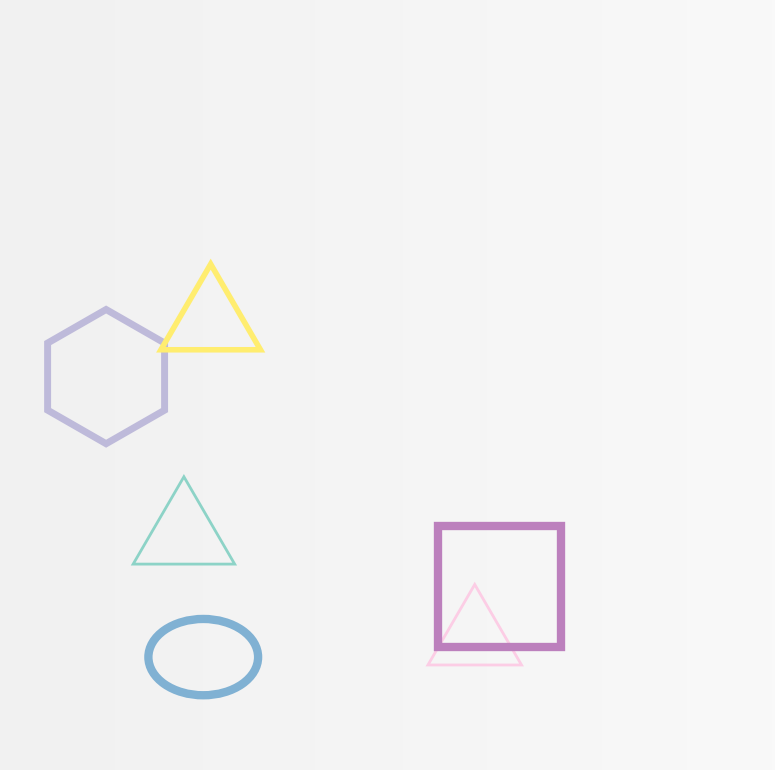[{"shape": "triangle", "thickness": 1, "radius": 0.38, "center": [0.237, 0.305]}, {"shape": "hexagon", "thickness": 2.5, "radius": 0.44, "center": [0.137, 0.511]}, {"shape": "oval", "thickness": 3, "radius": 0.35, "center": [0.262, 0.147]}, {"shape": "triangle", "thickness": 1, "radius": 0.35, "center": [0.613, 0.171]}, {"shape": "square", "thickness": 3, "radius": 0.39, "center": [0.645, 0.238]}, {"shape": "triangle", "thickness": 2, "radius": 0.37, "center": [0.272, 0.583]}]